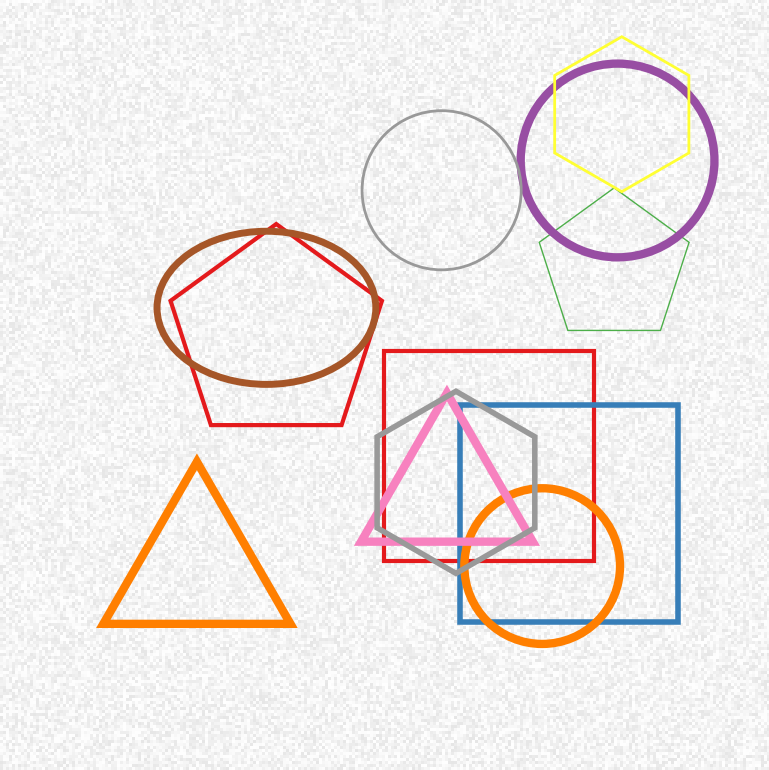[{"shape": "pentagon", "thickness": 1.5, "radius": 0.72, "center": [0.359, 0.565]}, {"shape": "square", "thickness": 1.5, "radius": 0.68, "center": [0.636, 0.408]}, {"shape": "square", "thickness": 2, "radius": 0.71, "center": [0.739, 0.333]}, {"shape": "pentagon", "thickness": 0.5, "radius": 0.51, "center": [0.798, 0.654]}, {"shape": "circle", "thickness": 3, "radius": 0.63, "center": [0.802, 0.792]}, {"shape": "triangle", "thickness": 3, "radius": 0.7, "center": [0.256, 0.26]}, {"shape": "circle", "thickness": 3, "radius": 0.51, "center": [0.704, 0.265]}, {"shape": "hexagon", "thickness": 1, "radius": 0.5, "center": [0.808, 0.852]}, {"shape": "oval", "thickness": 2.5, "radius": 0.71, "center": [0.346, 0.6]}, {"shape": "triangle", "thickness": 3, "radius": 0.64, "center": [0.58, 0.361]}, {"shape": "hexagon", "thickness": 2, "radius": 0.59, "center": [0.592, 0.374]}, {"shape": "circle", "thickness": 1, "radius": 0.52, "center": [0.574, 0.753]}]